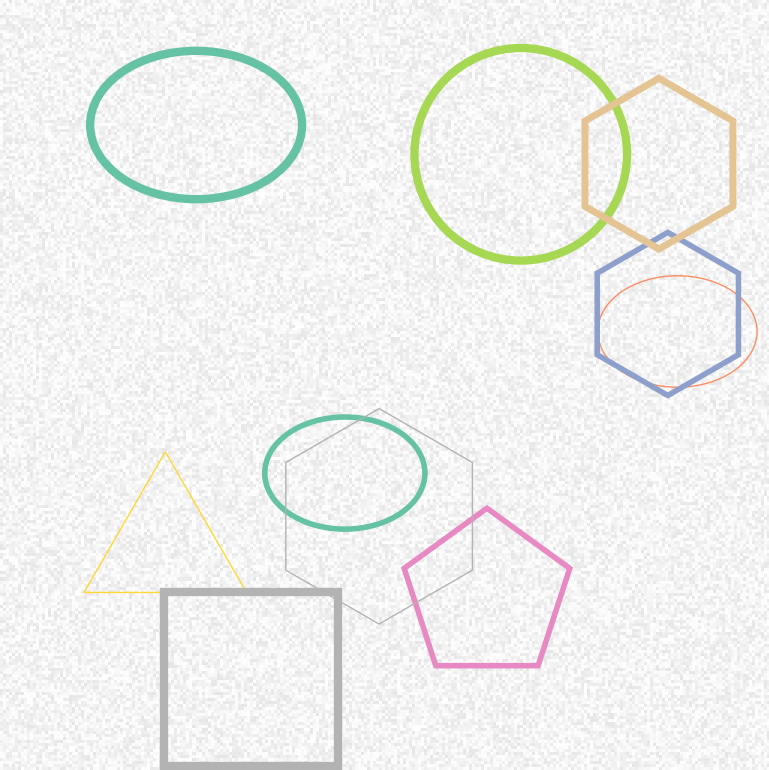[{"shape": "oval", "thickness": 3, "radius": 0.69, "center": [0.255, 0.838]}, {"shape": "oval", "thickness": 2, "radius": 0.52, "center": [0.448, 0.386]}, {"shape": "oval", "thickness": 0.5, "radius": 0.52, "center": [0.88, 0.569]}, {"shape": "hexagon", "thickness": 2, "radius": 0.53, "center": [0.867, 0.592]}, {"shape": "pentagon", "thickness": 2, "radius": 0.57, "center": [0.632, 0.227]}, {"shape": "circle", "thickness": 3, "radius": 0.69, "center": [0.676, 0.8]}, {"shape": "triangle", "thickness": 0.5, "radius": 0.61, "center": [0.215, 0.292]}, {"shape": "hexagon", "thickness": 2.5, "radius": 0.55, "center": [0.856, 0.787]}, {"shape": "square", "thickness": 3, "radius": 0.57, "center": [0.326, 0.118]}, {"shape": "hexagon", "thickness": 0.5, "radius": 0.7, "center": [0.492, 0.329]}]